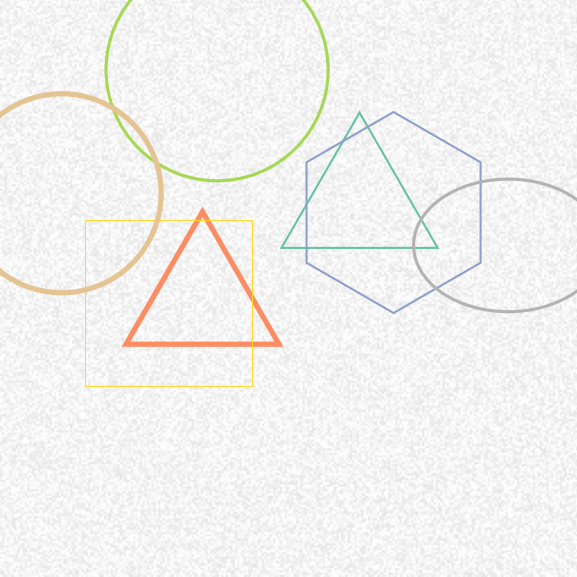[{"shape": "triangle", "thickness": 1, "radius": 0.78, "center": [0.623, 0.648]}, {"shape": "triangle", "thickness": 2.5, "radius": 0.76, "center": [0.351, 0.479]}, {"shape": "hexagon", "thickness": 1, "radius": 0.87, "center": [0.681, 0.631]}, {"shape": "circle", "thickness": 1.5, "radius": 0.96, "center": [0.376, 0.878]}, {"shape": "square", "thickness": 0.5, "radius": 0.72, "center": [0.291, 0.474]}, {"shape": "circle", "thickness": 2.5, "radius": 0.86, "center": [0.107, 0.665]}, {"shape": "oval", "thickness": 1.5, "radius": 0.82, "center": [0.88, 0.574]}]